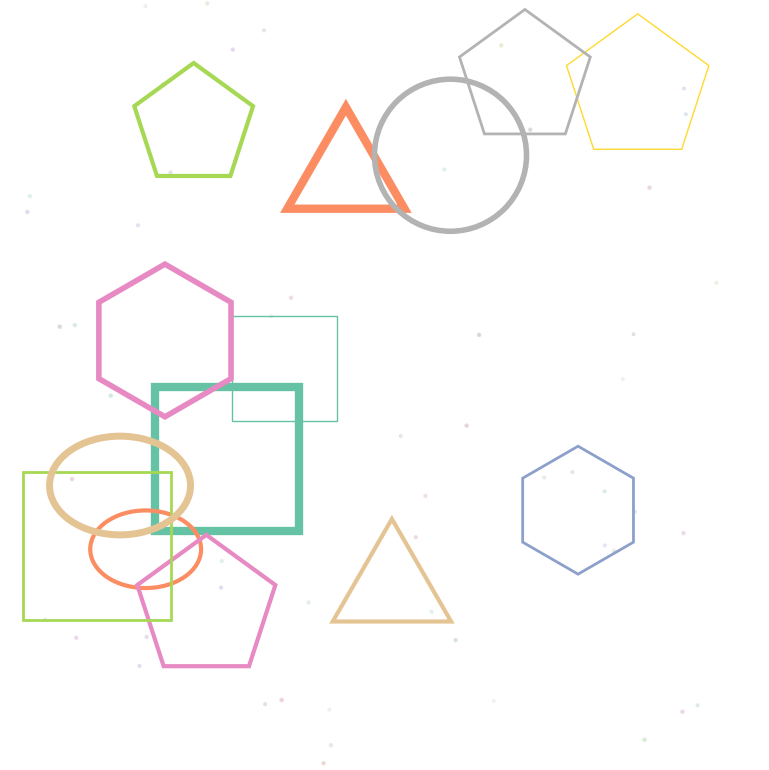[{"shape": "square", "thickness": 0.5, "radius": 0.34, "center": [0.37, 0.521]}, {"shape": "square", "thickness": 3, "radius": 0.47, "center": [0.295, 0.404]}, {"shape": "triangle", "thickness": 3, "radius": 0.44, "center": [0.449, 0.773]}, {"shape": "oval", "thickness": 1.5, "radius": 0.36, "center": [0.189, 0.287]}, {"shape": "hexagon", "thickness": 1, "radius": 0.42, "center": [0.751, 0.337]}, {"shape": "hexagon", "thickness": 2, "radius": 0.5, "center": [0.214, 0.558]}, {"shape": "pentagon", "thickness": 1.5, "radius": 0.47, "center": [0.268, 0.211]}, {"shape": "pentagon", "thickness": 1.5, "radius": 0.41, "center": [0.252, 0.837]}, {"shape": "square", "thickness": 1, "radius": 0.48, "center": [0.126, 0.291]}, {"shape": "pentagon", "thickness": 0.5, "radius": 0.49, "center": [0.828, 0.885]}, {"shape": "oval", "thickness": 2.5, "radius": 0.46, "center": [0.156, 0.369]}, {"shape": "triangle", "thickness": 1.5, "radius": 0.44, "center": [0.509, 0.237]}, {"shape": "circle", "thickness": 2, "radius": 0.49, "center": [0.585, 0.798]}, {"shape": "pentagon", "thickness": 1, "radius": 0.45, "center": [0.682, 0.898]}]